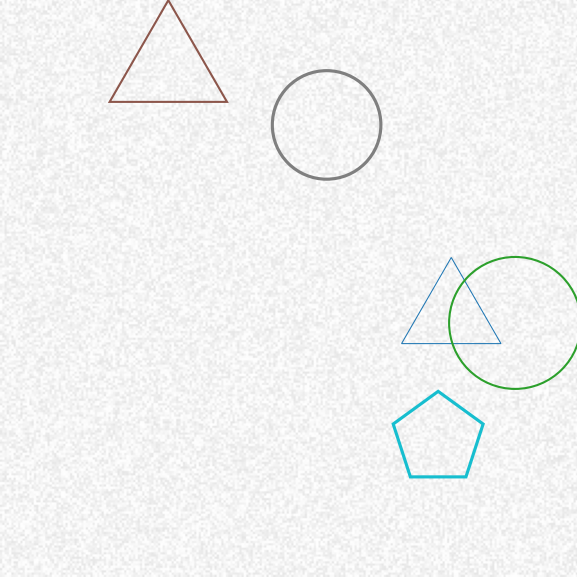[{"shape": "triangle", "thickness": 0.5, "radius": 0.5, "center": [0.781, 0.454]}, {"shape": "circle", "thickness": 1, "radius": 0.57, "center": [0.892, 0.44]}, {"shape": "triangle", "thickness": 1, "radius": 0.59, "center": [0.291, 0.881]}, {"shape": "circle", "thickness": 1.5, "radius": 0.47, "center": [0.566, 0.783]}, {"shape": "pentagon", "thickness": 1.5, "radius": 0.41, "center": [0.759, 0.24]}]